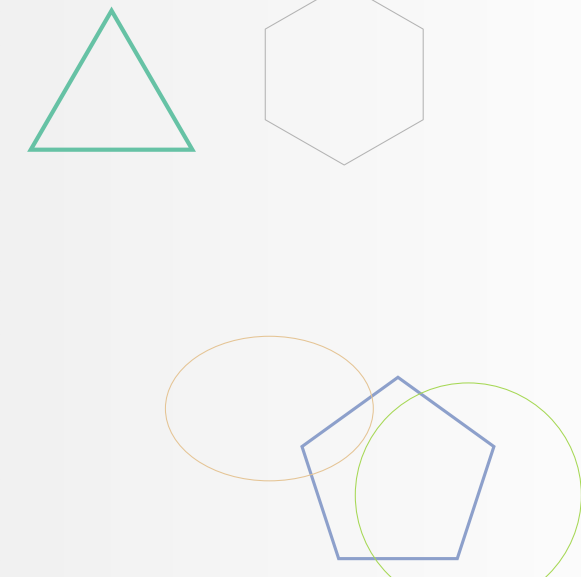[{"shape": "triangle", "thickness": 2, "radius": 0.8, "center": [0.192, 0.82]}, {"shape": "pentagon", "thickness": 1.5, "radius": 0.87, "center": [0.685, 0.172]}, {"shape": "circle", "thickness": 0.5, "radius": 0.97, "center": [0.806, 0.142]}, {"shape": "oval", "thickness": 0.5, "radius": 0.89, "center": [0.463, 0.292]}, {"shape": "hexagon", "thickness": 0.5, "radius": 0.78, "center": [0.592, 0.87]}]